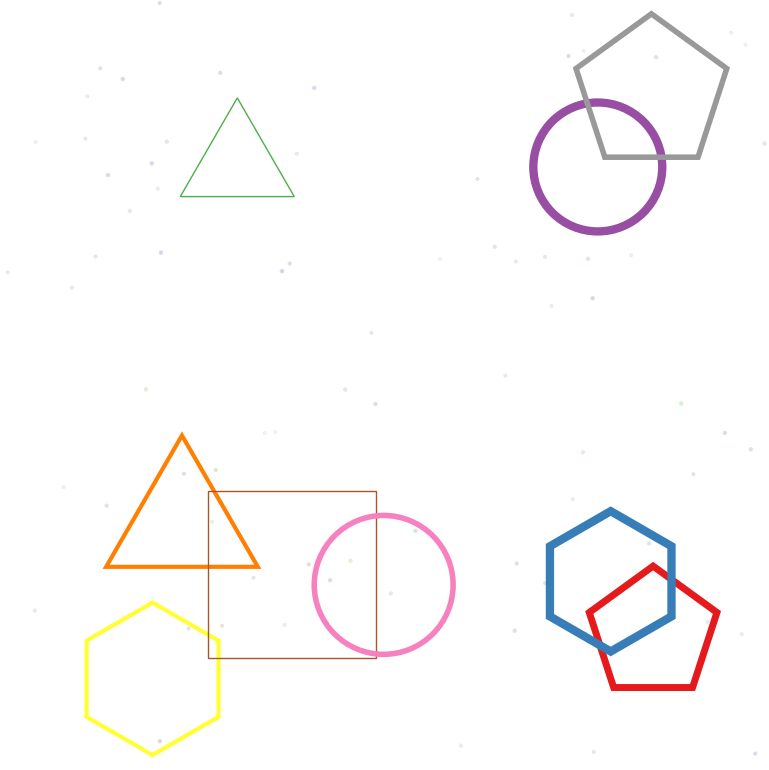[{"shape": "pentagon", "thickness": 2.5, "radius": 0.44, "center": [0.848, 0.178]}, {"shape": "hexagon", "thickness": 3, "radius": 0.46, "center": [0.793, 0.245]}, {"shape": "triangle", "thickness": 0.5, "radius": 0.43, "center": [0.308, 0.787]}, {"shape": "circle", "thickness": 3, "radius": 0.42, "center": [0.776, 0.783]}, {"shape": "triangle", "thickness": 1.5, "radius": 0.57, "center": [0.236, 0.321]}, {"shape": "hexagon", "thickness": 1.5, "radius": 0.49, "center": [0.198, 0.118]}, {"shape": "square", "thickness": 0.5, "radius": 0.54, "center": [0.379, 0.254]}, {"shape": "circle", "thickness": 2, "radius": 0.45, "center": [0.498, 0.24]}, {"shape": "pentagon", "thickness": 2, "radius": 0.51, "center": [0.846, 0.879]}]